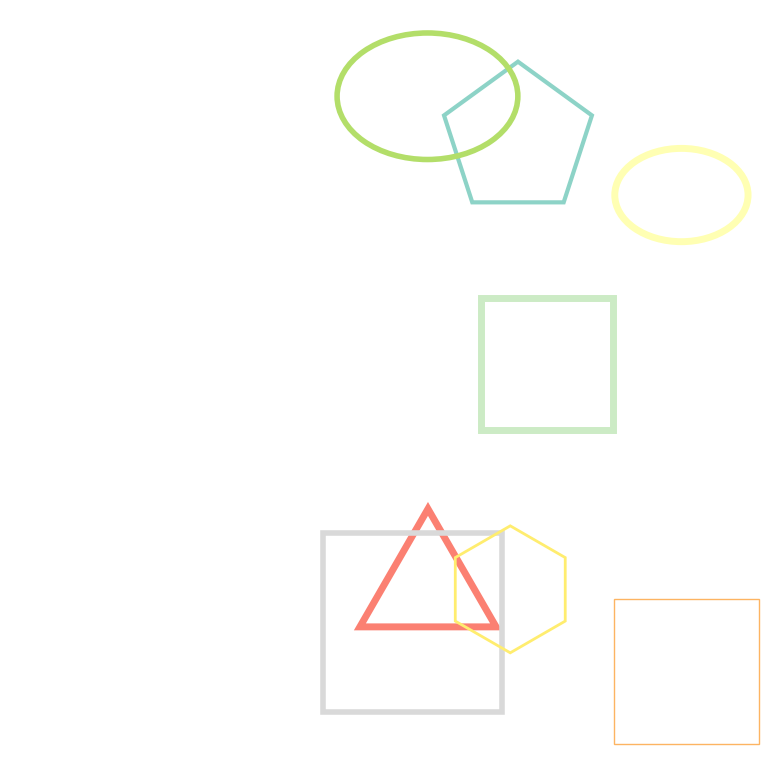[{"shape": "pentagon", "thickness": 1.5, "radius": 0.5, "center": [0.673, 0.819]}, {"shape": "oval", "thickness": 2.5, "radius": 0.43, "center": [0.885, 0.747]}, {"shape": "triangle", "thickness": 2.5, "radius": 0.51, "center": [0.556, 0.237]}, {"shape": "square", "thickness": 0.5, "radius": 0.47, "center": [0.892, 0.128]}, {"shape": "oval", "thickness": 2, "radius": 0.59, "center": [0.555, 0.875]}, {"shape": "square", "thickness": 2, "radius": 0.58, "center": [0.536, 0.192]}, {"shape": "square", "thickness": 2.5, "radius": 0.43, "center": [0.71, 0.527]}, {"shape": "hexagon", "thickness": 1, "radius": 0.41, "center": [0.663, 0.235]}]